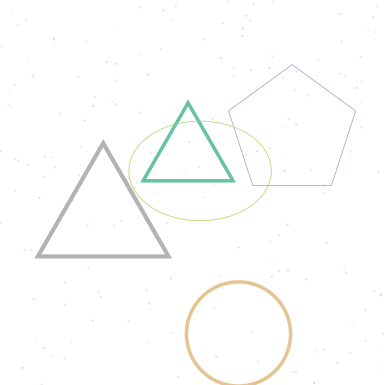[{"shape": "triangle", "thickness": 2.5, "radius": 0.67, "center": [0.489, 0.598]}, {"shape": "pentagon", "thickness": 0.5, "radius": 0.87, "center": [0.759, 0.658]}, {"shape": "oval", "thickness": 0.5, "radius": 0.93, "center": [0.52, 0.556]}, {"shape": "circle", "thickness": 2.5, "radius": 0.68, "center": [0.62, 0.133]}, {"shape": "triangle", "thickness": 3, "radius": 0.98, "center": [0.268, 0.432]}]